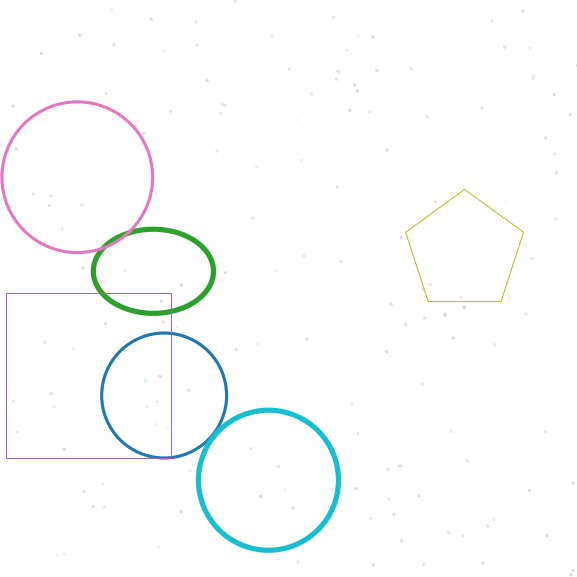[{"shape": "circle", "thickness": 1.5, "radius": 0.54, "center": [0.284, 0.314]}, {"shape": "oval", "thickness": 2.5, "radius": 0.52, "center": [0.266, 0.529]}, {"shape": "square", "thickness": 0.5, "radius": 0.71, "center": [0.153, 0.349]}, {"shape": "circle", "thickness": 1.5, "radius": 0.65, "center": [0.134, 0.692]}, {"shape": "pentagon", "thickness": 0.5, "radius": 0.54, "center": [0.805, 0.564]}, {"shape": "circle", "thickness": 2.5, "radius": 0.61, "center": [0.465, 0.168]}]